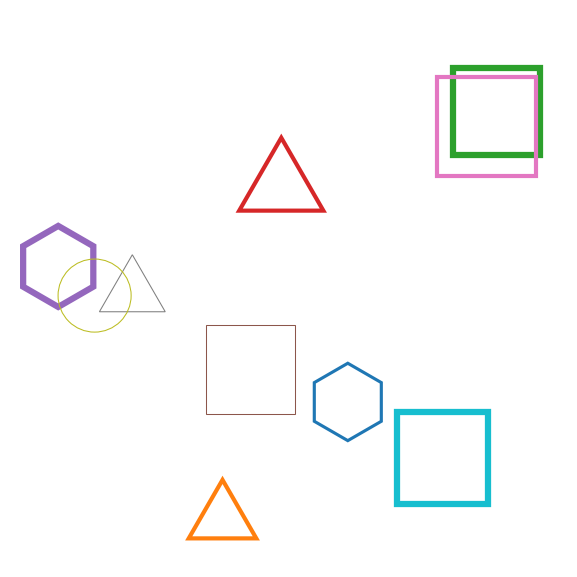[{"shape": "hexagon", "thickness": 1.5, "radius": 0.33, "center": [0.602, 0.303]}, {"shape": "triangle", "thickness": 2, "radius": 0.34, "center": [0.385, 0.101]}, {"shape": "square", "thickness": 3, "radius": 0.38, "center": [0.859, 0.805]}, {"shape": "triangle", "thickness": 2, "radius": 0.42, "center": [0.487, 0.676]}, {"shape": "hexagon", "thickness": 3, "radius": 0.35, "center": [0.101, 0.538]}, {"shape": "square", "thickness": 0.5, "radius": 0.38, "center": [0.434, 0.36]}, {"shape": "square", "thickness": 2, "radius": 0.43, "center": [0.843, 0.78]}, {"shape": "triangle", "thickness": 0.5, "radius": 0.33, "center": [0.229, 0.492]}, {"shape": "circle", "thickness": 0.5, "radius": 0.32, "center": [0.164, 0.487]}, {"shape": "square", "thickness": 3, "radius": 0.4, "center": [0.766, 0.206]}]